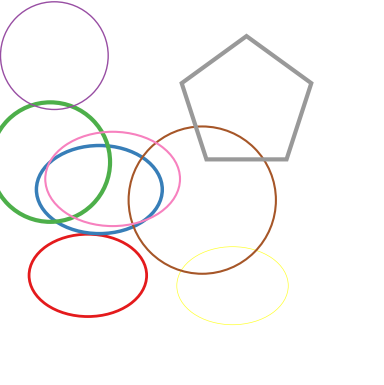[{"shape": "oval", "thickness": 2, "radius": 0.76, "center": [0.228, 0.285]}, {"shape": "oval", "thickness": 2.5, "radius": 0.82, "center": [0.258, 0.508]}, {"shape": "circle", "thickness": 3, "radius": 0.78, "center": [0.131, 0.579]}, {"shape": "circle", "thickness": 1, "radius": 0.7, "center": [0.141, 0.855]}, {"shape": "oval", "thickness": 0.5, "radius": 0.72, "center": [0.604, 0.258]}, {"shape": "circle", "thickness": 1.5, "radius": 0.96, "center": [0.525, 0.48]}, {"shape": "oval", "thickness": 1.5, "radius": 0.87, "center": [0.293, 0.535]}, {"shape": "pentagon", "thickness": 3, "radius": 0.88, "center": [0.64, 0.729]}]